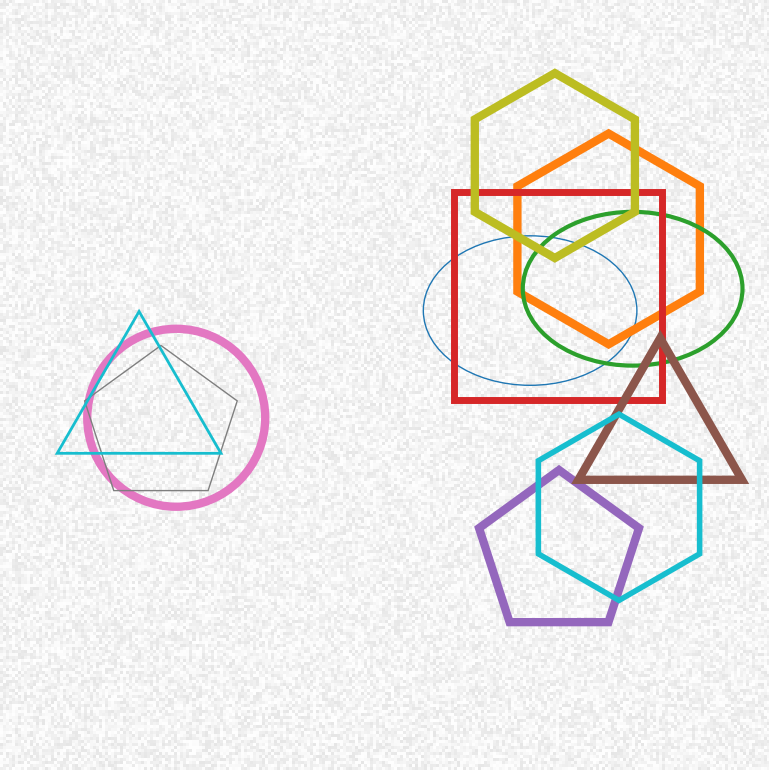[{"shape": "oval", "thickness": 0.5, "radius": 0.69, "center": [0.688, 0.597]}, {"shape": "hexagon", "thickness": 3, "radius": 0.68, "center": [0.79, 0.69]}, {"shape": "oval", "thickness": 1.5, "radius": 0.71, "center": [0.822, 0.625]}, {"shape": "square", "thickness": 2.5, "radius": 0.68, "center": [0.725, 0.615]}, {"shape": "pentagon", "thickness": 3, "radius": 0.55, "center": [0.726, 0.28]}, {"shape": "triangle", "thickness": 3, "radius": 0.61, "center": [0.857, 0.438]}, {"shape": "circle", "thickness": 3, "radius": 0.58, "center": [0.229, 0.457]}, {"shape": "pentagon", "thickness": 0.5, "radius": 0.52, "center": [0.209, 0.447]}, {"shape": "hexagon", "thickness": 3, "radius": 0.6, "center": [0.721, 0.785]}, {"shape": "hexagon", "thickness": 2, "radius": 0.6, "center": [0.804, 0.341]}, {"shape": "triangle", "thickness": 1, "radius": 0.61, "center": [0.181, 0.473]}]